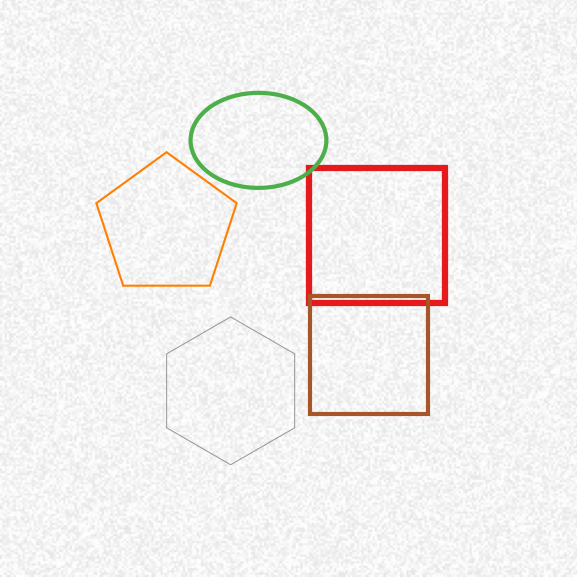[{"shape": "square", "thickness": 3, "radius": 0.59, "center": [0.652, 0.592]}, {"shape": "oval", "thickness": 2, "radius": 0.59, "center": [0.448, 0.756]}, {"shape": "pentagon", "thickness": 1, "radius": 0.64, "center": [0.288, 0.608]}, {"shape": "square", "thickness": 2, "radius": 0.51, "center": [0.639, 0.384]}, {"shape": "hexagon", "thickness": 0.5, "radius": 0.64, "center": [0.399, 0.322]}]